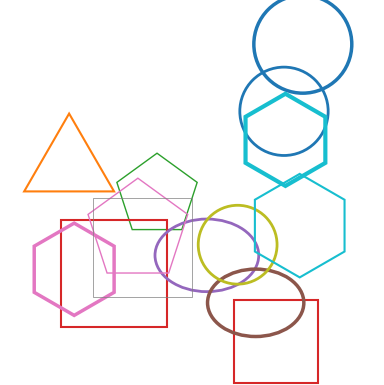[{"shape": "circle", "thickness": 2, "radius": 0.57, "center": [0.738, 0.711]}, {"shape": "circle", "thickness": 2.5, "radius": 0.64, "center": [0.787, 0.885]}, {"shape": "triangle", "thickness": 1.5, "radius": 0.67, "center": [0.18, 0.57]}, {"shape": "pentagon", "thickness": 1, "radius": 0.55, "center": [0.408, 0.492]}, {"shape": "square", "thickness": 1.5, "radius": 0.54, "center": [0.717, 0.113]}, {"shape": "square", "thickness": 1.5, "radius": 0.69, "center": [0.296, 0.289]}, {"shape": "oval", "thickness": 2, "radius": 0.67, "center": [0.537, 0.337]}, {"shape": "oval", "thickness": 2.5, "radius": 0.63, "center": [0.664, 0.213]}, {"shape": "hexagon", "thickness": 2.5, "radius": 0.6, "center": [0.193, 0.301]}, {"shape": "pentagon", "thickness": 1, "radius": 0.68, "center": [0.358, 0.401]}, {"shape": "square", "thickness": 0.5, "radius": 0.65, "center": [0.371, 0.357]}, {"shape": "circle", "thickness": 2, "radius": 0.51, "center": [0.617, 0.364]}, {"shape": "hexagon", "thickness": 3, "radius": 0.6, "center": [0.741, 0.637]}, {"shape": "hexagon", "thickness": 1.5, "radius": 0.67, "center": [0.778, 0.414]}]